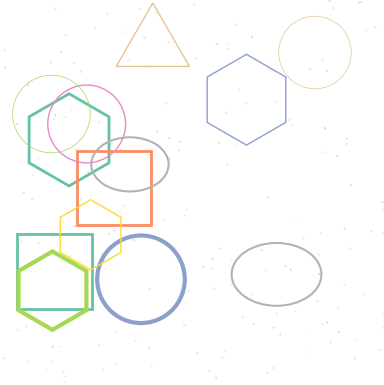[{"shape": "hexagon", "thickness": 2, "radius": 0.6, "center": [0.179, 0.637]}, {"shape": "square", "thickness": 2, "radius": 0.49, "center": [0.141, 0.294]}, {"shape": "square", "thickness": 2, "radius": 0.48, "center": [0.297, 0.513]}, {"shape": "hexagon", "thickness": 1, "radius": 0.59, "center": [0.64, 0.741]}, {"shape": "circle", "thickness": 3, "radius": 0.57, "center": [0.366, 0.275]}, {"shape": "circle", "thickness": 1, "radius": 0.51, "center": [0.225, 0.678]}, {"shape": "hexagon", "thickness": 3, "radius": 0.51, "center": [0.136, 0.245]}, {"shape": "circle", "thickness": 0.5, "radius": 0.5, "center": [0.134, 0.704]}, {"shape": "hexagon", "thickness": 1, "radius": 0.46, "center": [0.235, 0.39]}, {"shape": "triangle", "thickness": 1, "radius": 0.55, "center": [0.397, 0.882]}, {"shape": "circle", "thickness": 0.5, "radius": 0.47, "center": [0.818, 0.864]}, {"shape": "oval", "thickness": 1.5, "radius": 0.58, "center": [0.718, 0.287]}, {"shape": "oval", "thickness": 1.5, "radius": 0.5, "center": [0.337, 0.573]}]